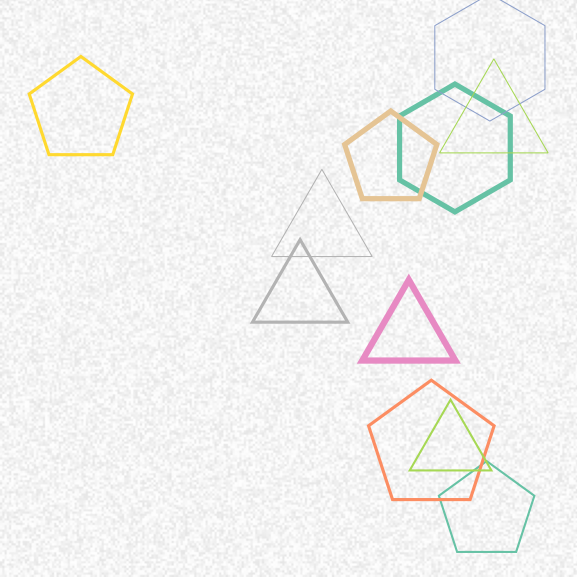[{"shape": "hexagon", "thickness": 2.5, "radius": 0.55, "center": [0.788, 0.743]}, {"shape": "pentagon", "thickness": 1, "radius": 0.43, "center": [0.843, 0.114]}, {"shape": "pentagon", "thickness": 1.5, "radius": 0.57, "center": [0.747, 0.227]}, {"shape": "hexagon", "thickness": 0.5, "radius": 0.55, "center": [0.848, 0.9]}, {"shape": "triangle", "thickness": 3, "radius": 0.47, "center": [0.708, 0.421]}, {"shape": "triangle", "thickness": 1, "radius": 0.41, "center": [0.78, 0.225]}, {"shape": "triangle", "thickness": 0.5, "radius": 0.54, "center": [0.855, 0.789]}, {"shape": "pentagon", "thickness": 1.5, "radius": 0.47, "center": [0.14, 0.807]}, {"shape": "pentagon", "thickness": 2.5, "radius": 0.42, "center": [0.677, 0.723]}, {"shape": "triangle", "thickness": 1.5, "radius": 0.48, "center": [0.52, 0.489]}, {"shape": "triangle", "thickness": 0.5, "radius": 0.5, "center": [0.557, 0.605]}]